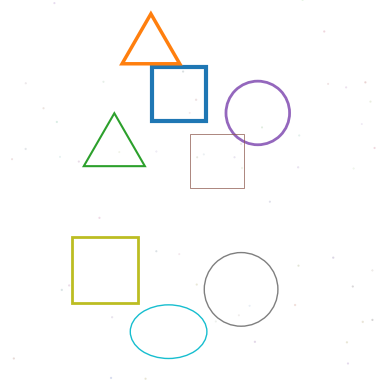[{"shape": "square", "thickness": 3, "radius": 0.35, "center": [0.464, 0.756]}, {"shape": "triangle", "thickness": 2.5, "radius": 0.43, "center": [0.392, 0.878]}, {"shape": "triangle", "thickness": 1.5, "radius": 0.46, "center": [0.297, 0.614]}, {"shape": "circle", "thickness": 2, "radius": 0.41, "center": [0.67, 0.707]}, {"shape": "square", "thickness": 0.5, "radius": 0.35, "center": [0.564, 0.581]}, {"shape": "circle", "thickness": 1, "radius": 0.48, "center": [0.626, 0.248]}, {"shape": "square", "thickness": 2, "radius": 0.43, "center": [0.273, 0.299]}, {"shape": "oval", "thickness": 1, "radius": 0.5, "center": [0.438, 0.139]}]